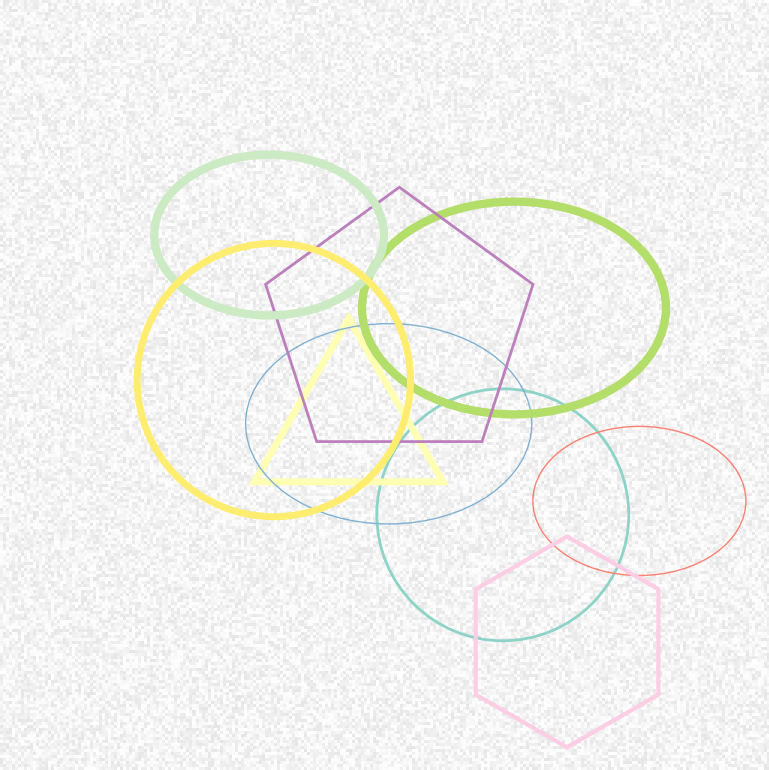[{"shape": "circle", "thickness": 1, "radius": 0.82, "center": [0.653, 0.331]}, {"shape": "triangle", "thickness": 2.5, "radius": 0.71, "center": [0.453, 0.445]}, {"shape": "oval", "thickness": 0.5, "radius": 0.69, "center": [0.83, 0.349]}, {"shape": "oval", "thickness": 0.5, "radius": 0.93, "center": [0.505, 0.45]}, {"shape": "oval", "thickness": 3, "radius": 0.99, "center": [0.668, 0.6]}, {"shape": "hexagon", "thickness": 1.5, "radius": 0.68, "center": [0.736, 0.166]}, {"shape": "pentagon", "thickness": 1, "radius": 0.91, "center": [0.519, 0.574]}, {"shape": "oval", "thickness": 3, "radius": 0.75, "center": [0.349, 0.695]}, {"shape": "circle", "thickness": 2.5, "radius": 0.89, "center": [0.356, 0.506]}]